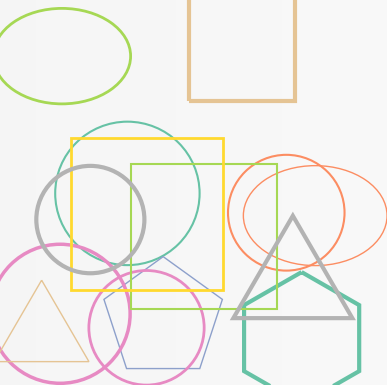[{"shape": "circle", "thickness": 1.5, "radius": 0.93, "center": [0.329, 0.498]}, {"shape": "hexagon", "thickness": 3, "radius": 0.86, "center": [0.778, 0.122]}, {"shape": "oval", "thickness": 1, "radius": 0.93, "center": [0.813, 0.44]}, {"shape": "circle", "thickness": 1.5, "radius": 0.75, "center": [0.739, 0.447]}, {"shape": "pentagon", "thickness": 1, "radius": 0.8, "center": [0.421, 0.173]}, {"shape": "circle", "thickness": 2.5, "radius": 0.9, "center": [0.155, 0.185]}, {"shape": "circle", "thickness": 2, "radius": 0.74, "center": [0.378, 0.149]}, {"shape": "square", "thickness": 1.5, "radius": 0.94, "center": [0.527, 0.385]}, {"shape": "oval", "thickness": 2, "radius": 0.89, "center": [0.16, 0.854]}, {"shape": "square", "thickness": 2, "radius": 0.98, "center": [0.379, 0.444]}, {"shape": "square", "thickness": 3, "radius": 0.69, "center": [0.624, 0.875]}, {"shape": "triangle", "thickness": 1, "radius": 0.71, "center": [0.107, 0.131]}, {"shape": "circle", "thickness": 3, "radius": 0.7, "center": [0.233, 0.43]}, {"shape": "triangle", "thickness": 3, "radius": 0.89, "center": [0.756, 0.262]}]